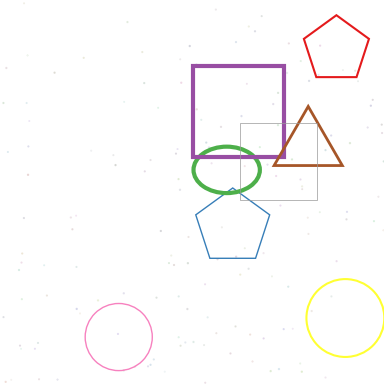[{"shape": "pentagon", "thickness": 1.5, "radius": 0.44, "center": [0.874, 0.872]}, {"shape": "pentagon", "thickness": 1, "radius": 0.5, "center": [0.604, 0.411]}, {"shape": "oval", "thickness": 3, "radius": 0.43, "center": [0.589, 0.559]}, {"shape": "square", "thickness": 3, "radius": 0.59, "center": [0.62, 0.71]}, {"shape": "circle", "thickness": 1.5, "radius": 0.51, "center": [0.897, 0.174]}, {"shape": "triangle", "thickness": 2, "radius": 0.51, "center": [0.801, 0.621]}, {"shape": "circle", "thickness": 1, "radius": 0.44, "center": [0.308, 0.125]}, {"shape": "square", "thickness": 0.5, "radius": 0.5, "center": [0.723, 0.581]}]